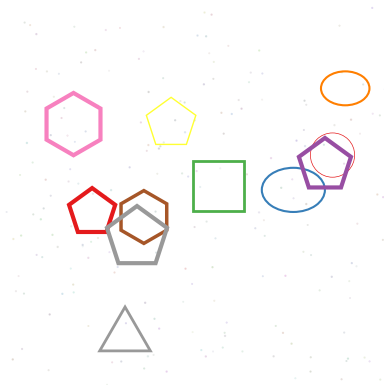[{"shape": "pentagon", "thickness": 3, "radius": 0.32, "center": [0.239, 0.448]}, {"shape": "circle", "thickness": 0.5, "radius": 0.29, "center": [0.864, 0.597]}, {"shape": "oval", "thickness": 1.5, "radius": 0.41, "center": [0.762, 0.507]}, {"shape": "square", "thickness": 2, "radius": 0.33, "center": [0.567, 0.517]}, {"shape": "pentagon", "thickness": 3, "radius": 0.36, "center": [0.844, 0.571]}, {"shape": "oval", "thickness": 1.5, "radius": 0.31, "center": [0.897, 0.771]}, {"shape": "pentagon", "thickness": 1, "radius": 0.34, "center": [0.444, 0.68]}, {"shape": "hexagon", "thickness": 2.5, "radius": 0.34, "center": [0.374, 0.436]}, {"shape": "hexagon", "thickness": 3, "radius": 0.4, "center": [0.191, 0.678]}, {"shape": "triangle", "thickness": 2, "radius": 0.38, "center": [0.325, 0.127]}, {"shape": "pentagon", "thickness": 3, "radius": 0.41, "center": [0.356, 0.383]}]